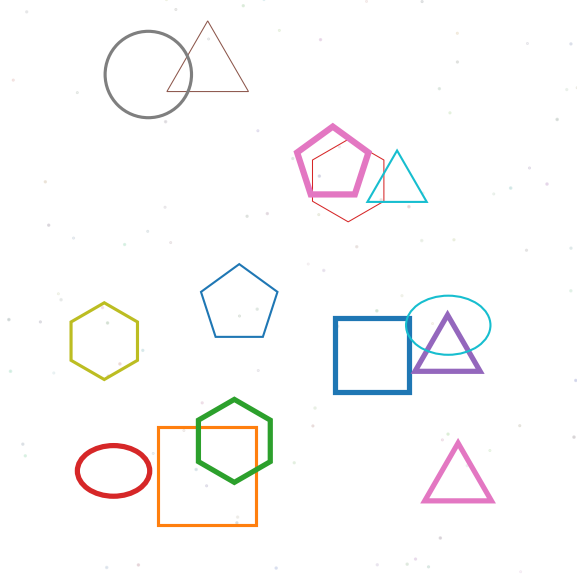[{"shape": "square", "thickness": 2.5, "radius": 0.32, "center": [0.645, 0.384]}, {"shape": "pentagon", "thickness": 1, "radius": 0.35, "center": [0.414, 0.472]}, {"shape": "square", "thickness": 1.5, "radius": 0.42, "center": [0.358, 0.175]}, {"shape": "hexagon", "thickness": 2.5, "radius": 0.36, "center": [0.406, 0.236]}, {"shape": "hexagon", "thickness": 0.5, "radius": 0.36, "center": [0.603, 0.686]}, {"shape": "oval", "thickness": 2.5, "radius": 0.31, "center": [0.197, 0.184]}, {"shape": "triangle", "thickness": 2.5, "radius": 0.33, "center": [0.775, 0.389]}, {"shape": "triangle", "thickness": 0.5, "radius": 0.41, "center": [0.36, 0.881]}, {"shape": "pentagon", "thickness": 3, "radius": 0.32, "center": [0.576, 0.715]}, {"shape": "triangle", "thickness": 2.5, "radius": 0.33, "center": [0.793, 0.165]}, {"shape": "circle", "thickness": 1.5, "radius": 0.37, "center": [0.257, 0.87]}, {"shape": "hexagon", "thickness": 1.5, "radius": 0.33, "center": [0.181, 0.408]}, {"shape": "oval", "thickness": 1, "radius": 0.37, "center": [0.776, 0.436]}, {"shape": "triangle", "thickness": 1, "radius": 0.3, "center": [0.688, 0.679]}]